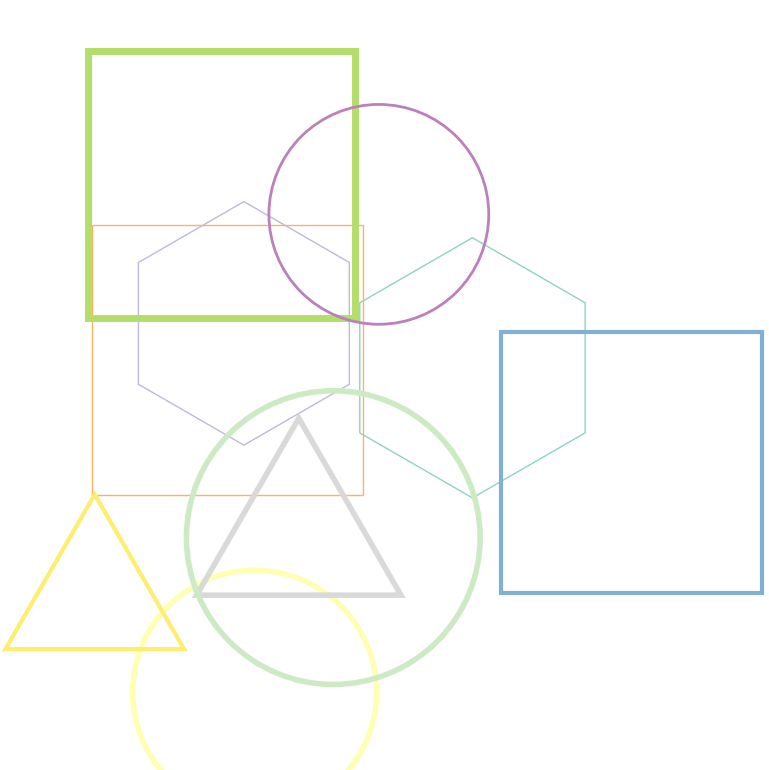[{"shape": "hexagon", "thickness": 0.5, "radius": 0.84, "center": [0.614, 0.522]}, {"shape": "circle", "thickness": 2, "radius": 0.79, "center": [0.331, 0.101]}, {"shape": "hexagon", "thickness": 0.5, "radius": 0.79, "center": [0.317, 0.58]}, {"shape": "square", "thickness": 1.5, "radius": 0.85, "center": [0.82, 0.4]}, {"shape": "square", "thickness": 0.5, "radius": 0.88, "center": [0.296, 0.533]}, {"shape": "square", "thickness": 2.5, "radius": 0.87, "center": [0.288, 0.76]}, {"shape": "triangle", "thickness": 2, "radius": 0.77, "center": [0.388, 0.304]}, {"shape": "circle", "thickness": 1, "radius": 0.71, "center": [0.492, 0.722]}, {"shape": "circle", "thickness": 2, "radius": 0.95, "center": [0.433, 0.302]}, {"shape": "triangle", "thickness": 1.5, "radius": 0.67, "center": [0.123, 0.224]}]